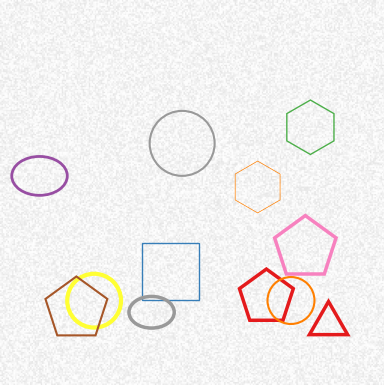[{"shape": "triangle", "thickness": 2.5, "radius": 0.29, "center": [0.853, 0.159]}, {"shape": "pentagon", "thickness": 2.5, "radius": 0.37, "center": [0.692, 0.228]}, {"shape": "square", "thickness": 1, "radius": 0.37, "center": [0.443, 0.295]}, {"shape": "hexagon", "thickness": 1, "radius": 0.35, "center": [0.806, 0.669]}, {"shape": "oval", "thickness": 2, "radius": 0.36, "center": [0.103, 0.543]}, {"shape": "hexagon", "thickness": 0.5, "radius": 0.34, "center": [0.669, 0.514]}, {"shape": "circle", "thickness": 1.5, "radius": 0.3, "center": [0.756, 0.219]}, {"shape": "circle", "thickness": 3, "radius": 0.35, "center": [0.245, 0.219]}, {"shape": "pentagon", "thickness": 1.5, "radius": 0.42, "center": [0.198, 0.197]}, {"shape": "pentagon", "thickness": 2.5, "radius": 0.42, "center": [0.793, 0.356]}, {"shape": "circle", "thickness": 1.5, "radius": 0.42, "center": [0.473, 0.628]}, {"shape": "oval", "thickness": 2.5, "radius": 0.29, "center": [0.394, 0.189]}]